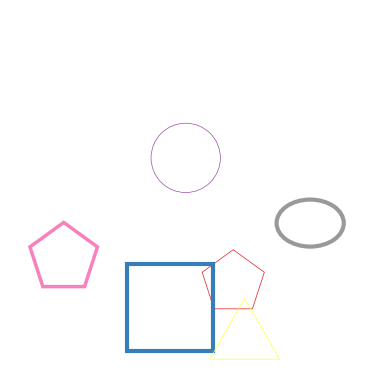[{"shape": "pentagon", "thickness": 0.5, "radius": 0.42, "center": [0.606, 0.267]}, {"shape": "square", "thickness": 3, "radius": 0.56, "center": [0.441, 0.202]}, {"shape": "circle", "thickness": 0.5, "radius": 0.45, "center": [0.482, 0.59]}, {"shape": "triangle", "thickness": 0.5, "radius": 0.52, "center": [0.635, 0.12]}, {"shape": "pentagon", "thickness": 2.5, "radius": 0.46, "center": [0.165, 0.33]}, {"shape": "oval", "thickness": 3, "radius": 0.44, "center": [0.806, 0.421]}]